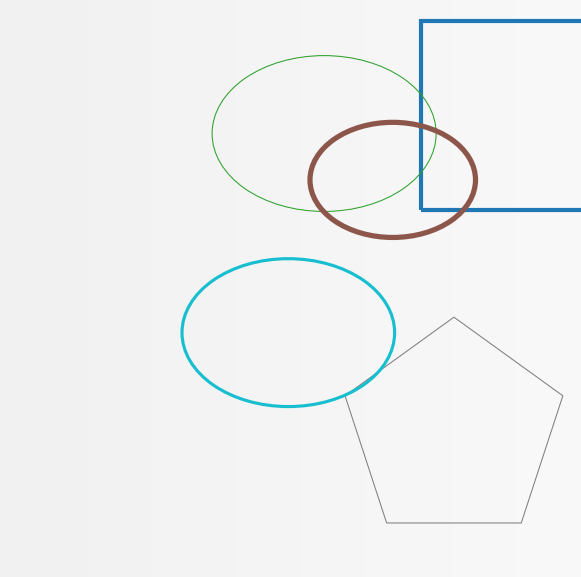[{"shape": "square", "thickness": 2, "radius": 0.82, "center": [0.888, 0.799]}, {"shape": "oval", "thickness": 0.5, "radius": 0.96, "center": [0.558, 0.768]}, {"shape": "oval", "thickness": 2.5, "radius": 0.71, "center": [0.676, 0.688]}, {"shape": "pentagon", "thickness": 0.5, "radius": 0.99, "center": [0.781, 0.253]}, {"shape": "oval", "thickness": 1.5, "radius": 0.91, "center": [0.496, 0.423]}]